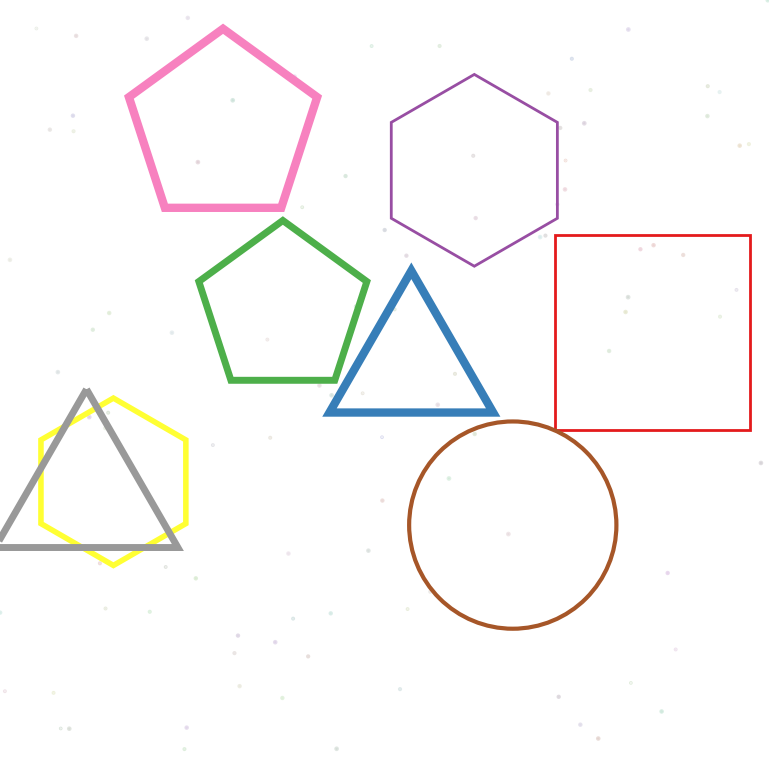[{"shape": "square", "thickness": 1, "radius": 0.64, "center": [0.847, 0.568]}, {"shape": "triangle", "thickness": 3, "radius": 0.61, "center": [0.534, 0.526]}, {"shape": "pentagon", "thickness": 2.5, "radius": 0.57, "center": [0.367, 0.599]}, {"shape": "hexagon", "thickness": 1, "radius": 0.62, "center": [0.616, 0.779]}, {"shape": "hexagon", "thickness": 2, "radius": 0.54, "center": [0.147, 0.374]}, {"shape": "circle", "thickness": 1.5, "radius": 0.67, "center": [0.666, 0.318]}, {"shape": "pentagon", "thickness": 3, "radius": 0.64, "center": [0.29, 0.834]}, {"shape": "triangle", "thickness": 2.5, "radius": 0.69, "center": [0.112, 0.357]}]